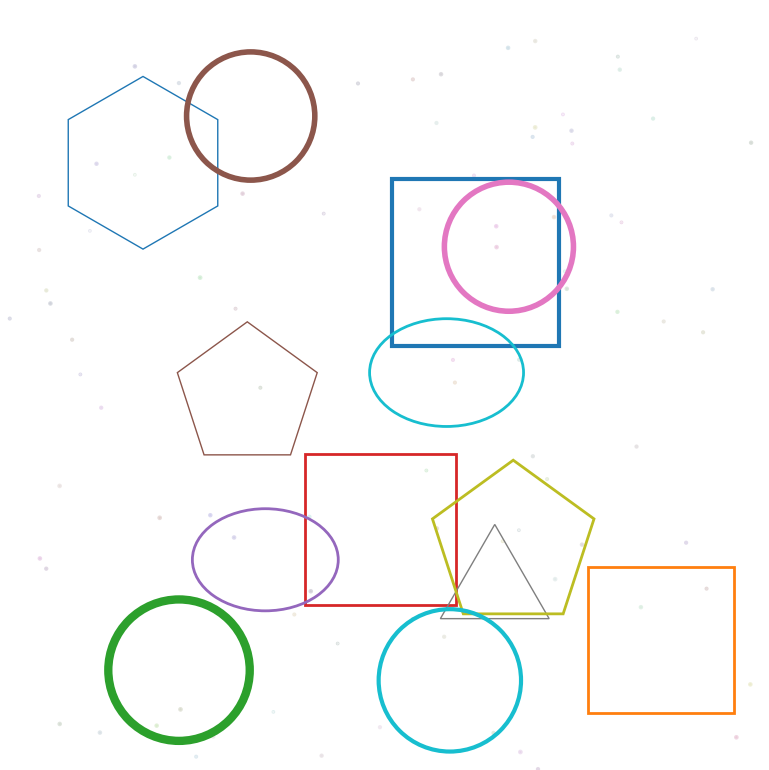[{"shape": "hexagon", "thickness": 0.5, "radius": 0.56, "center": [0.186, 0.789]}, {"shape": "square", "thickness": 1.5, "radius": 0.54, "center": [0.617, 0.659]}, {"shape": "square", "thickness": 1, "radius": 0.48, "center": [0.858, 0.169]}, {"shape": "circle", "thickness": 3, "radius": 0.46, "center": [0.232, 0.13]}, {"shape": "square", "thickness": 1, "radius": 0.49, "center": [0.494, 0.312]}, {"shape": "oval", "thickness": 1, "radius": 0.47, "center": [0.345, 0.273]}, {"shape": "circle", "thickness": 2, "radius": 0.42, "center": [0.326, 0.849]}, {"shape": "pentagon", "thickness": 0.5, "radius": 0.48, "center": [0.321, 0.487]}, {"shape": "circle", "thickness": 2, "radius": 0.42, "center": [0.661, 0.68]}, {"shape": "triangle", "thickness": 0.5, "radius": 0.41, "center": [0.643, 0.237]}, {"shape": "pentagon", "thickness": 1, "radius": 0.55, "center": [0.667, 0.292]}, {"shape": "oval", "thickness": 1, "radius": 0.5, "center": [0.58, 0.516]}, {"shape": "circle", "thickness": 1.5, "radius": 0.46, "center": [0.584, 0.116]}]